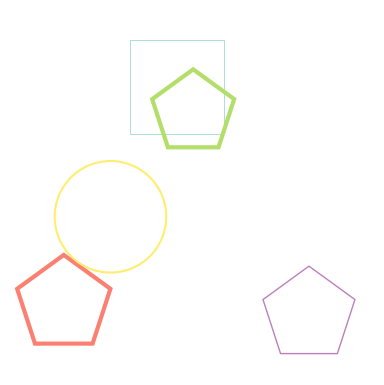[{"shape": "square", "thickness": 0.5, "radius": 0.61, "center": [0.46, 0.774]}, {"shape": "pentagon", "thickness": 3, "radius": 0.64, "center": [0.166, 0.21]}, {"shape": "pentagon", "thickness": 3, "radius": 0.56, "center": [0.502, 0.708]}, {"shape": "pentagon", "thickness": 1, "radius": 0.63, "center": [0.803, 0.183]}, {"shape": "circle", "thickness": 1.5, "radius": 0.72, "center": [0.287, 0.437]}]